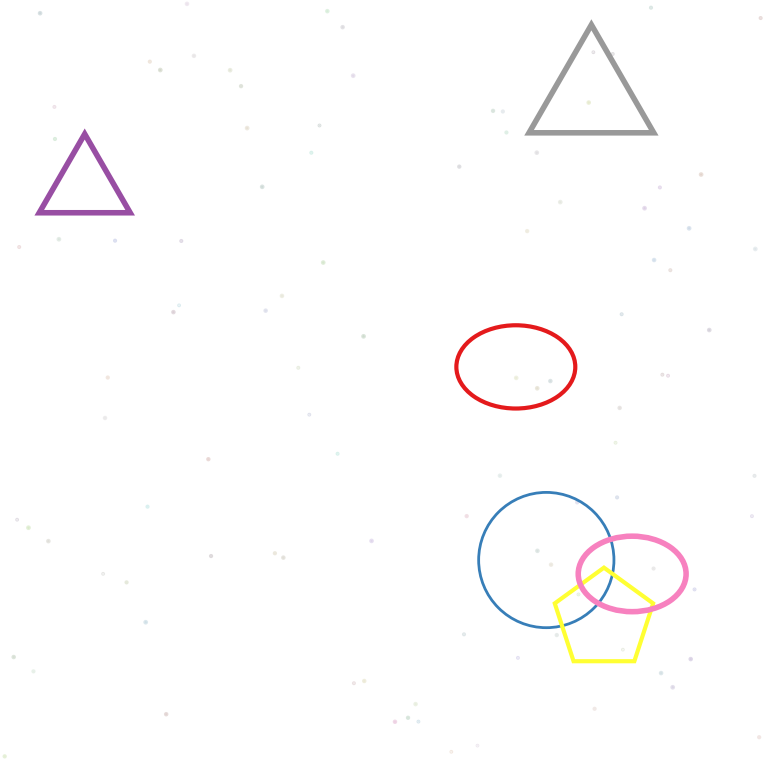[{"shape": "oval", "thickness": 1.5, "radius": 0.39, "center": [0.67, 0.524]}, {"shape": "circle", "thickness": 1, "radius": 0.44, "center": [0.709, 0.273]}, {"shape": "triangle", "thickness": 2, "radius": 0.34, "center": [0.11, 0.758]}, {"shape": "pentagon", "thickness": 1.5, "radius": 0.34, "center": [0.784, 0.196]}, {"shape": "oval", "thickness": 2, "radius": 0.35, "center": [0.821, 0.255]}, {"shape": "triangle", "thickness": 2, "radius": 0.47, "center": [0.768, 0.874]}]